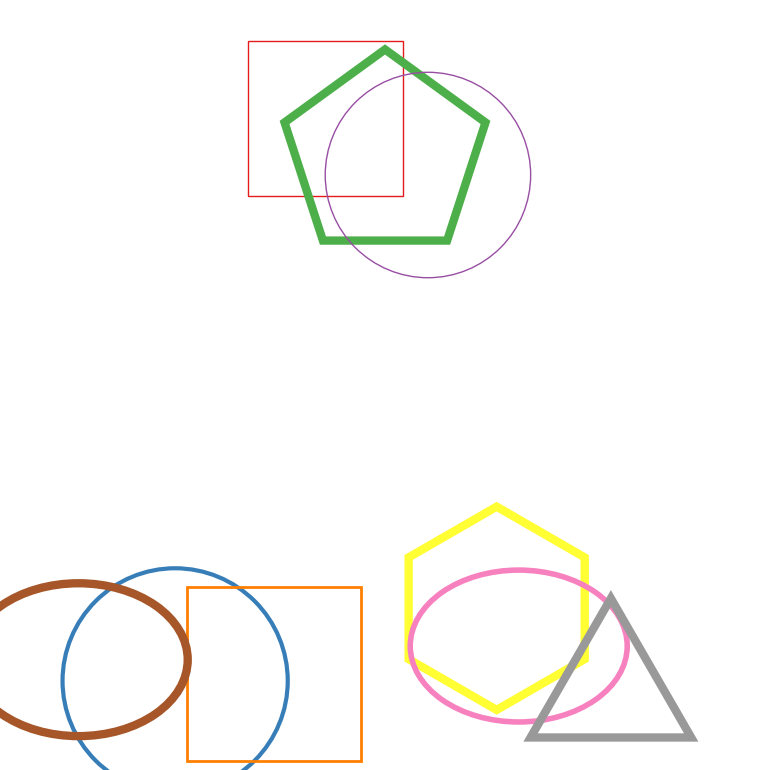[{"shape": "square", "thickness": 0.5, "radius": 0.5, "center": [0.423, 0.846]}, {"shape": "circle", "thickness": 1.5, "radius": 0.73, "center": [0.227, 0.116]}, {"shape": "pentagon", "thickness": 3, "radius": 0.69, "center": [0.5, 0.799]}, {"shape": "circle", "thickness": 0.5, "radius": 0.67, "center": [0.556, 0.773]}, {"shape": "square", "thickness": 1, "radius": 0.56, "center": [0.355, 0.124]}, {"shape": "hexagon", "thickness": 3, "radius": 0.66, "center": [0.645, 0.21]}, {"shape": "oval", "thickness": 3, "radius": 0.71, "center": [0.102, 0.143]}, {"shape": "oval", "thickness": 2, "radius": 0.7, "center": [0.674, 0.161]}, {"shape": "triangle", "thickness": 3, "radius": 0.6, "center": [0.793, 0.102]}]